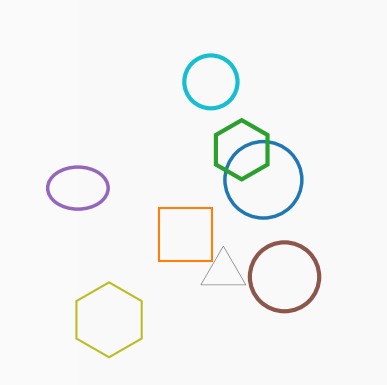[{"shape": "circle", "thickness": 2.5, "radius": 0.5, "center": [0.68, 0.533]}, {"shape": "square", "thickness": 1.5, "radius": 0.34, "center": [0.48, 0.392]}, {"shape": "hexagon", "thickness": 3, "radius": 0.38, "center": [0.624, 0.611]}, {"shape": "oval", "thickness": 2.5, "radius": 0.39, "center": [0.201, 0.511]}, {"shape": "circle", "thickness": 3, "radius": 0.45, "center": [0.734, 0.281]}, {"shape": "triangle", "thickness": 0.5, "radius": 0.34, "center": [0.576, 0.294]}, {"shape": "hexagon", "thickness": 1.5, "radius": 0.49, "center": [0.281, 0.169]}, {"shape": "circle", "thickness": 3, "radius": 0.34, "center": [0.544, 0.787]}]